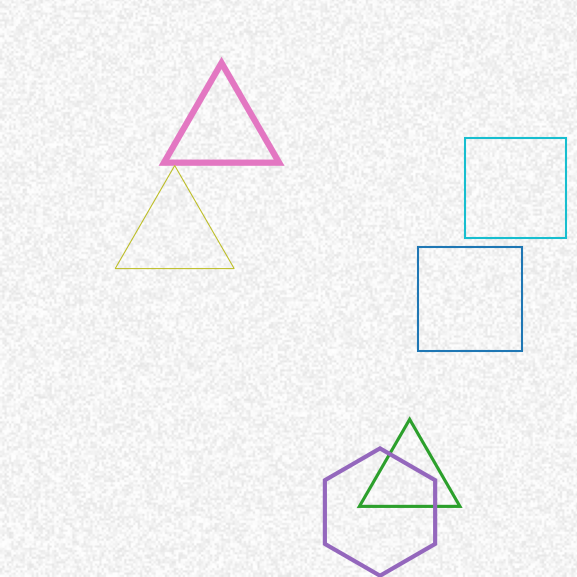[{"shape": "square", "thickness": 1, "radius": 0.45, "center": [0.814, 0.481]}, {"shape": "triangle", "thickness": 1.5, "radius": 0.5, "center": [0.709, 0.173]}, {"shape": "hexagon", "thickness": 2, "radius": 0.55, "center": [0.658, 0.112]}, {"shape": "triangle", "thickness": 3, "radius": 0.58, "center": [0.384, 0.775]}, {"shape": "triangle", "thickness": 0.5, "radius": 0.59, "center": [0.303, 0.594]}, {"shape": "square", "thickness": 1, "radius": 0.43, "center": [0.893, 0.673]}]